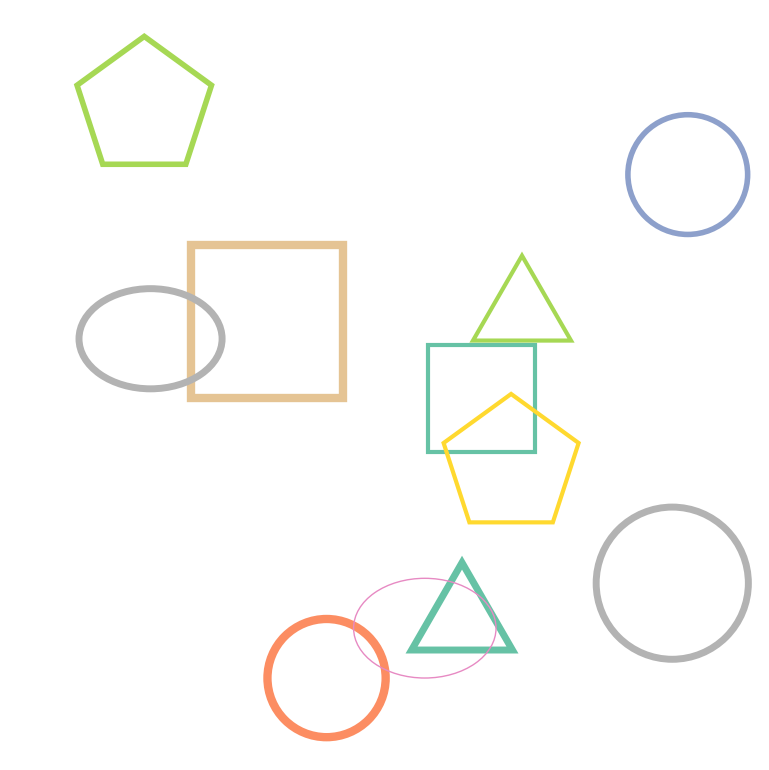[{"shape": "triangle", "thickness": 2.5, "radius": 0.38, "center": [0.6, 0.194]}, {"shape": "square", "thickness": 1.5, "radius": 0.35, "center": [0.626, 0.482]}, {"shape": "circle", "thickness": 3, "radius": 0.38, "center": [0.424, 0.119]}, {"shape": "circle", "thickness": 2, "radius": 0.39, "center": [0.893, 0.773]}, {"shape": "oval", "thickness": 0.5, "radius": 0.46, "center": [0.552, 0.184]}, {"shape": "pentagon", "thickness": 2, "radius": 0.46, "center": [0.187, 0.861]}, {"shape": "triangle", "thickness": 1.5, "radius": 0.37, "center": [0.678, 0.594]}, {"shape": "pentagon", "thickness": 1.5, "radius": 0.46, "center": [0.664, 0.396]}, {"shape": "square", "thickness": 3, "radius": 0.49, "center": [0.347, 0.582]}, {"shape": "circle", "thickness": 2.5, "radius": 0.49, "center": [0.873, 0.243]}, {"shape": "oval", "thickness": 2.5, "radius": 0.46, "center": [0.196, 0.56]}]